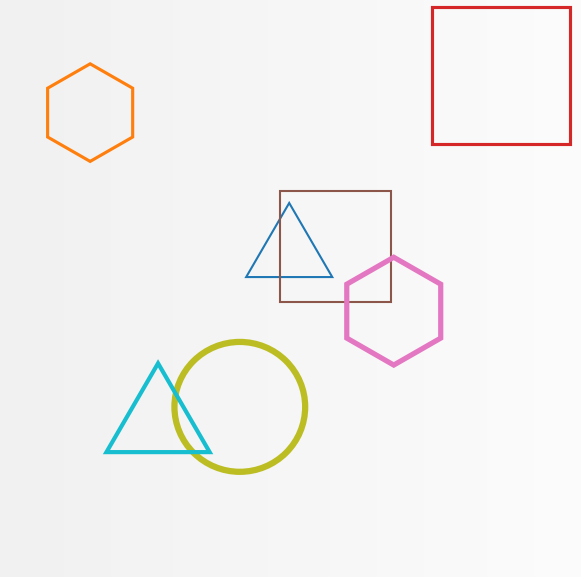[{"shape": "triangle", "thickness": 1, "radius": 0.43, "center": [0.498, 0.562]}, {"shape": "hexagon", "thickness": 1.5, "radius": 0.42, "center": [0.155, 0.804]}, {"shape": "square", "thickness": 1.5, "radius": 0.6, "center": [0.862, 0.869]}, {"shape": "square", "thickness": 1, "radius": 0.48, "center": [0.577, 0.573]}, {"shape": "hexagon", "thickness": 2.5, "radius": 0.47, "center": [0.677, 0.46]}, {"shape": "circle", "thickness": 3, "radius": 0.56, "center": [0.413, 0.295]}, {"shape": "triangle", "thickness": 2, "radius": 0.51, "center": [0.272, 0.267]}]